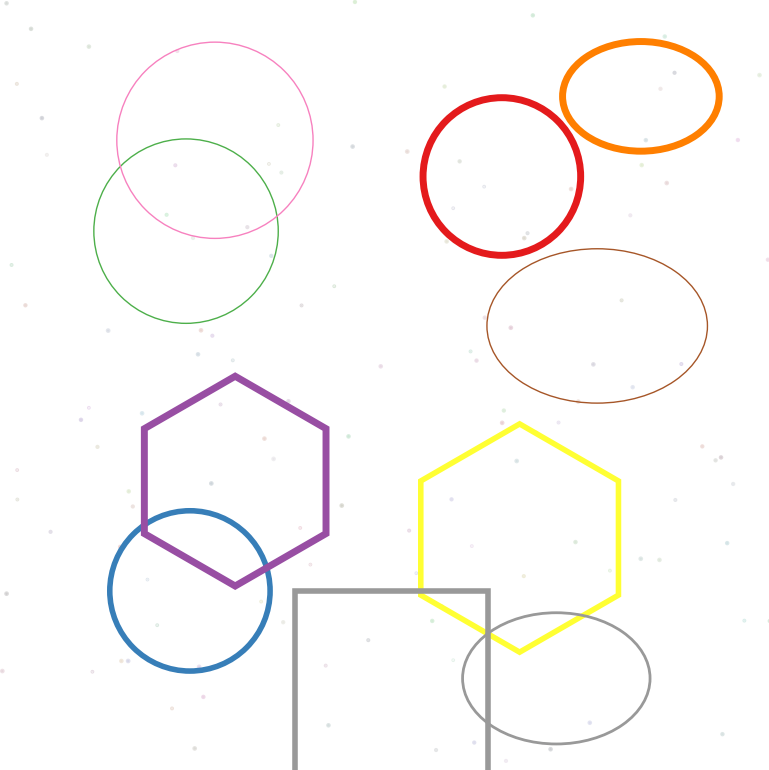[{"shape": "circle", "thickness": 2.5, "radius": 0.51, "center": [0.652, 0.771]}, {"shape": "circle", "thickness": 2, "radius": 0.52, "center": [0.247, 0.233]}, {"shape": "circle", "thickness": 0.5, "radius": 0.6, "center": [0.242, 0.7]}, {"shape": "hexagon", "thickness": 2.5, "radius": 0.68, "center": [0.305, 0.375]}, {"shape": "oval", "thickness": 2.5, "radius": 0.51, "center": [0.832, 0.875]}, {"shape": "hexagon", "thickness": 2, "radius": 0.74, "center": [0.675, 0.301]}, {"shape": "oval", "thickness": 0.5, "radius": 0.72, "center": [0.776, 0.577]}, {"shape": "circle", "thickness": 0.5, "radius": 0.64, "center": [0.279, 0.818]}, {"shape": "square", "thickness": 2, "radius": 0.63, "center": [0.509, 0.107]}, {"shape": "oval", "thickness": 1, "radius": 0.61, "center": [0.722, 0.119]}]